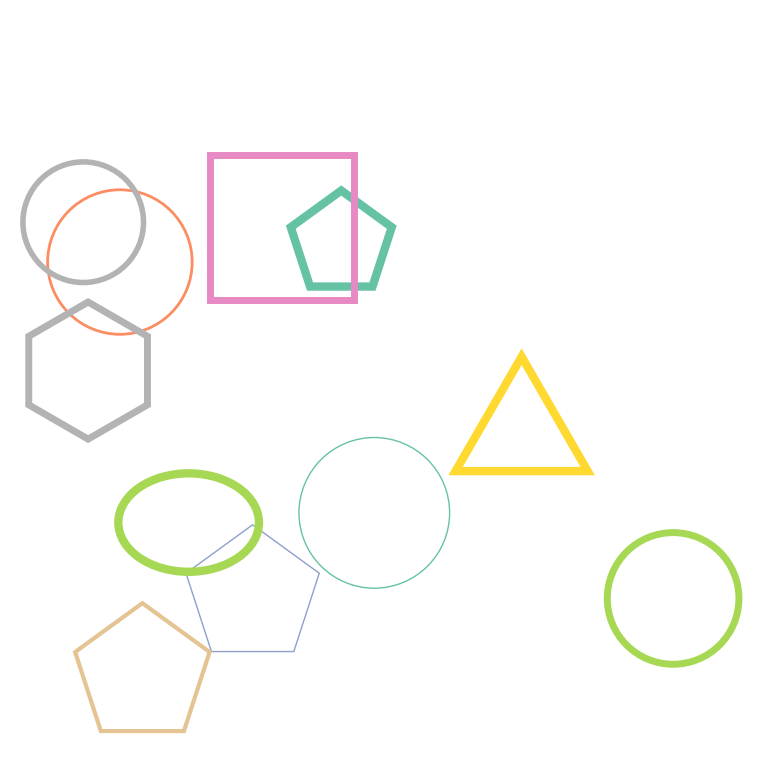[{"shape": "pentagon", "thickness": 3, "radius": 0.34, "center": [0.443, 0.684]}, {"shape": "circle", "thickness": 0.5, "radius": 0.49, "center": [0.486, 0.334]}, {"shape": "circle", "thickness": 1, "radius": 0.47, "center": [0.156, 0.66]}, {"shape": "pentagon", "thickness": 0.5, "radius": 0.45, "center": [0.328, 0.227]}, {"shape": "square", "thickness": 2.5, "radius": 0.47, "center": [0.366, 0.705]}, {"shape": "oval", "thickness": 3, "radius": 0.46, "center": [0.245, 0.321]}, {"shape": "circle", "thickness": 2.5, "radius": 0.43, "center": [0.874, 0.223]}, {"shape": "triangle", "thickness": 3, "radius": 0.5, "center": [0.677, 0.438]}, {"shape": "pentagon", "thickness": 1.5, "radius": 0.46, "center": [0.185, 0.125]}, {"shape": "hexagon", "thickness": 2.5, "radius": 0.45, "center": [0.114, 0.519]}, {"shape": "circle", "thickness": 2, "radius": 0.39, "center": [0.108, 0.711]}]